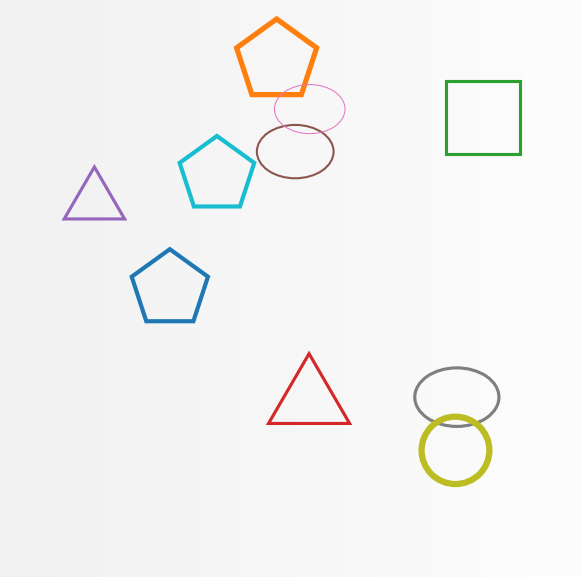[{"shape": "pentagon", "thickness": 2, "radius": 0.34, "center": [0.292, 0.499]}, {"shape": "pentagon", "thickness": 2.5, "radius": 0.36, "center": [0.476, 0.894]}, {"shape": "square", "thickness": 1.5, "radius": 0.32, "center": [0.831, 0.796]}, {"shape": "triangle", "thickness": 1.5, "radius": 0.4, "center": [0.532, 0.306]}, {"shape": "triangle", "thickness": 1.5, "radius": 0.3, "center": [0.162, 0.65]}, {"shape": "oval", "thickness": 1, "radius": 0.33, "center": [0.508, 0.737]}, {"shape": "oval", "thickness": 0.5, "radius": 0.3, "center": [0.533, 0.81]}, {"shape": "oval", "thickness": 1.5, "radius": 0.36, "center": [0.786, 0.311]}, {"shape": "circle", "thickness": 3, "radius": 0.29, "center": [0.784, 0.219]}, {"shape": "pentagon", "thickness": 2, "radius": 0.34, "center": [0.373, 0.696]}]